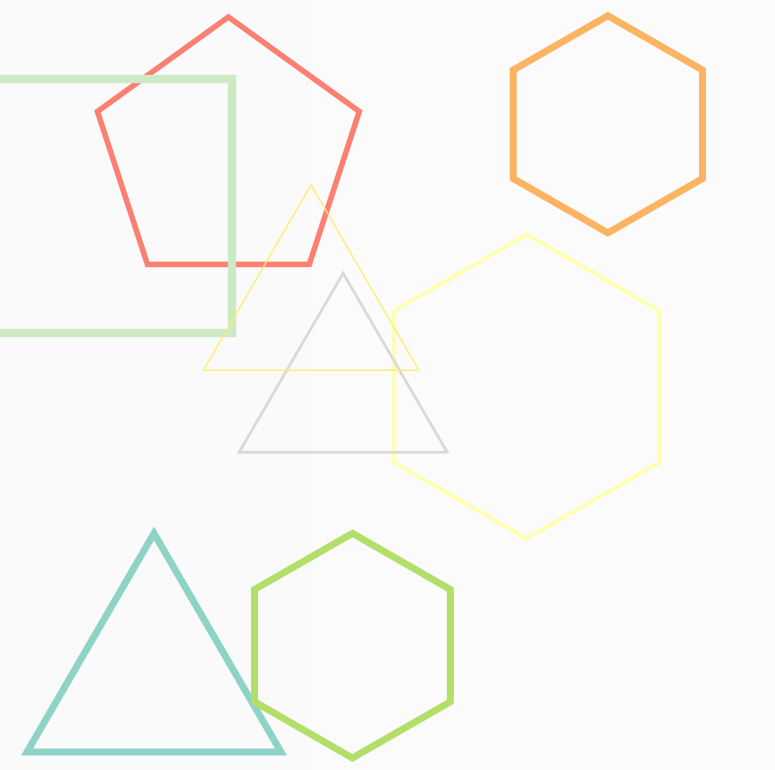[{"shape": "triangle", "thickness": 2.5, "radius": 0.95, "center": [0.199, 0.118]}, {"shape": "hexagon", "thickness": 1.5, "radius": 0.99, "center": [0.68, 0.498]}, {"shape": "pentagon", "thickness": 2, "radius": 0.89, "center": [0.295, 0.8]}, {"shape": "hexagon", "thickness": 2.5, "radius": 0.7, "center": [0.784, 0.839]}, {"shape": "hexagon", "thickness": 2.5, "radius": 0.73, "center": [0.455, 0.161]}, {"shape": "triangle", "thickness": 1, "radius": 0.77, "center": [0.443, 0.49]}, {"shape": "square", "thickness": 3, "radius": 0.83, "center": [0.134, 0.733]}, {"shape": "triangle", "thickness": 0.5, "radius": 0.8, "center": [0.401, 0.599]}]